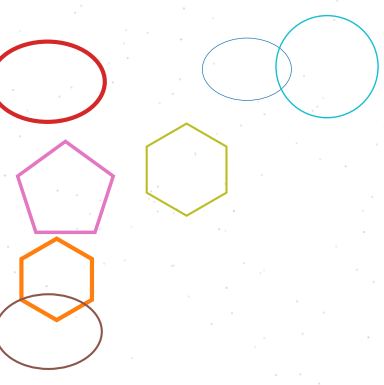[{"shape": "oval", "thickness": 0.5, "radius": 0.58, "center": [0.641, 0.82]}, {"shape": "hexagon", "thickness": 3, "radius": 0.53, "center": [0.147, 0.274]}, {"shape": "oval", "thickness": 3, "radius": 0.74, "center": [0.123, 0.788]}, {"shape": "oval", "thickness": 1.5, "radius": 0.69, "center": [0.126, 0.139]}, {"shape": "pentagon", "thickness": 2.5, "radius": 0.65, "center": [0.17, 0.502]}, {"shape": "hexagon", "thickness": 1.5, "radius": 0.6, "center": [0.485, 0.559]}, {"shape": "circle", "thickness": 1, "radius": 0.66, "center": [0.849, 0.827]}]